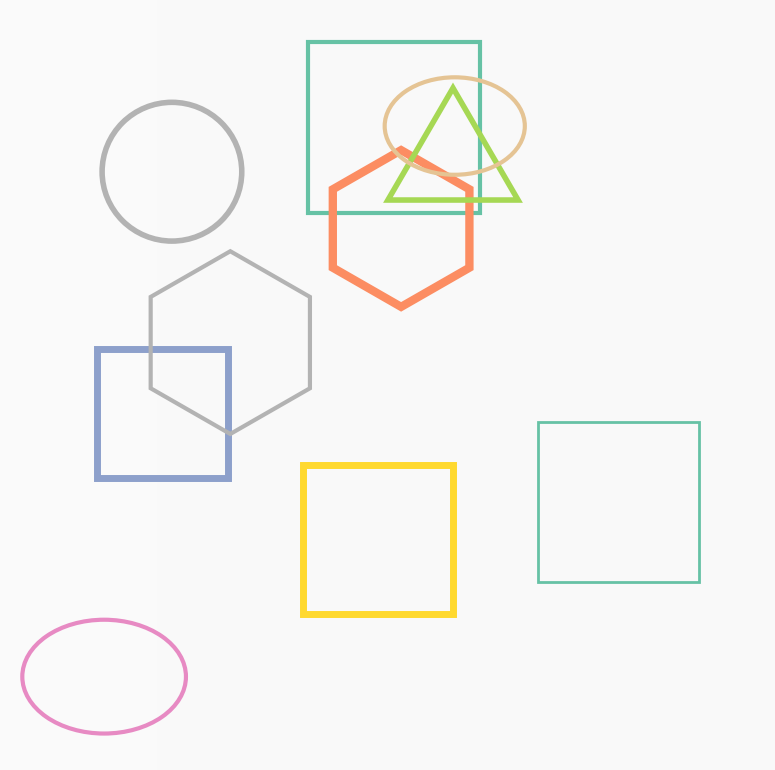[{"shape": "square", "thickness": 1.5, "radius": 0.55, "center": [0.508, 0.834]}, {"shape": "square", "thickness": 1, "radius": 0.52, "center": [0.798, 0.348]}, {"shape": "hexagon", "thickness": 3, "radius": 0.51, "center": [0.518, 0.703]}, {"shape": "square", "thickness": 2.5, "radius": 0.42, "center": [0.21, 0.463]}, {"shape": "oval", "thickness": 1.5, "radius": 0.53, "center": [0.134, 0.121]}, {"shape": "triangle", "thickness": 2, "radius": 0.48, "center": [0.585, 0.789]}, {"shape": "square", "thickness": 2.5, "radius": 0.48, "center": [0.488, 0.299]}, {"shape": "oval", "thickness": 1.5, "radius": 0.45, "center": [0.587, 0.836]}, {"shape": "circle", "thickness": 2, "radius": 0.45, "center": [0.222, 0.777]}, {"shape": "hexagon", "thickness": 1.5, "radius": 0.59, "center": [0.297, 0.555]}]